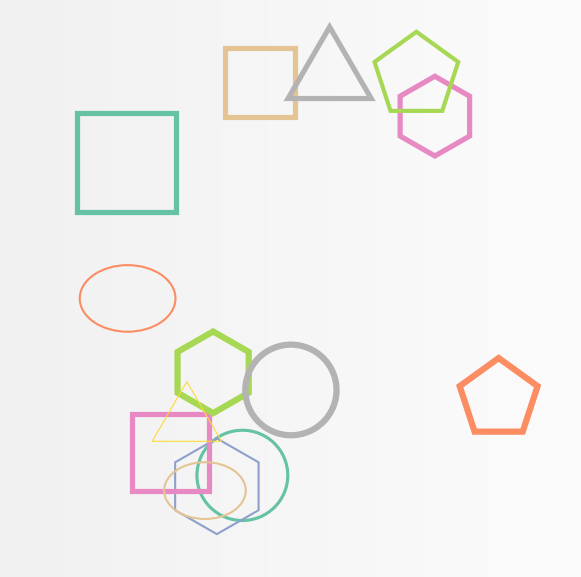[{"shape": "circle", "thickness": 1.5, "radius": 0.39, "center": [0.417, 0.176]}, {"shape": "square", "thickness": 2.5, "radius": 0.43, "center": [0.218, 0.718]}, {"shape": "pentagon", "thickness": 3, "radius": 0.35, "center": [0.858, 0.309]}, {"shape": "oval", "thickness": 1, "radius": 0.41, "center": [0.22, 0.482]}, {"shape": "hexagon", "thickness": 1, "radius": 0.41, "center": [0.373, 0.157]}, {"shape": "hexagon", "thickness": 2.5, "radius": 0.35, "center": [0.748, 0.798]}, {"shape": "square", "thickness": 2.5, "radius": 0.33, "center": [0.293, 0.216]}, {"shape": "pentagon", "thickness": 2, "radius": 0.38, "center": [0.716, 0.868]}, {"shape": "hexagon", "thickness": 3, "radius": 0.35, "center": [0.367, 0.354]}, {"shape": "triangle", "thickness": 0.5, "radius": 0.34, "center": [0.321, 0.269]}, {"shape": "square", "thickness": 2.5, "radius": 0.3, "center": [0.447, 0.856]}, {"shape": "oval", "thickness": 1, "radius": 0.35, "center": [0.353, 0.15]}, {"shape": "triangle", "thickness": 2.5, "radius": 0.41, "center": [0.567, 0.87]}, {"shape": "circle", "thickness": 3, "radius": 0.39, "center": [0.501, 0.324]}]